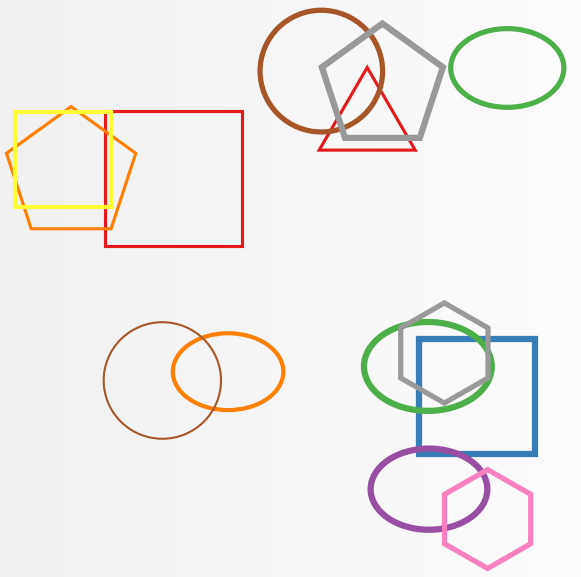[{"shape": "triangle", "thickness": 1.5, "radius": 0.48, "center": [0.632, 0.787]}, {"shape": "square", "thickness": 1.5, "radius": 0.59, "center": [0.299, 0.69]}, {"shape": "square", "thickness": 3, "radius": 0.5, "center": [0.821, 0.312]}, {"shape": "oval", "thickness": 2.5, "radius": 0.49, "center": [0.873, 0.881]}, {"shape": "oval", "thickness": 3, "radius": 0.55, "center": [0.736, 0.365]}, {"shape": "oval", "thickness": 3, "radius": 0.5, "center": [0.738, 0.152]}, {"shape": "oval", "thickness": 2, "radius": 0.48, "center": [0.392, 0.356]}, {"shape": "pentagon", "thickness": 1.5, "radius": 0.58, "center": [0.122, 0.698]}, {"shape": "square", "thickness": 2, "radius": 0.41, "center": [0.109, 0.724]}, {"shape": "circle", "thickness": 2.5, "radius": 0.53, "center": [0.553, 0.876]}, {"shape": "circle", "thickness": 1, "radius": 0.5, "center": [0.279, 0.34]}, {"shape": "hexagon", "thickness": 2.5, "radius": 0.43, "center": [0.839, 0.1]}, {"shape": "hexagon", "thickness": 2.5, "radius": 0.43, "center": [0.764, 0.388]}, {"shape": "pentagon", "thickness": 3, "radius": 0.55, "center": [0.658, 0.849]}]